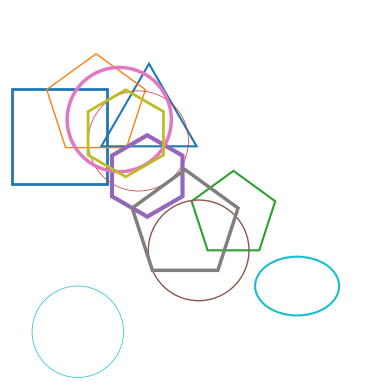[{"shape": "square", "thickness": 2, "radius": 0.62, "center": [0.156, 0.644]}, {"shape": "triangle", "thickness": 1.5, "radius": 0.71, "center": [0.387, 0.691]}, {"shape": "pentagon", "thickness": 1, "radius": 0.67, "center": [0.249, 0.726]}, {"shape": "pentagon", "thickness": 1.5, "radius": 0.57, "center": [0.606, 0.442]}, {"shape": "circle", "thickness": 0.5, "radius": 0.65, "center": [0.359, 0.634]}, {"shape": "hexagon", "thickness": 3, "radius": 0.53, "center": [0.382, 0.543]}, {"shape": "circle", "thickness": 1, "radius": 0.65, "center": [0.516, 0.35]}, {"shape": "circle", "thickness": 2.5, "radius": 0.68, "center": [0.31, 0.69]}, {"shape": "pentagon", "thickness": 2.5, "radius": 0.72, "center": [0.481, 0.415]}, {"shape": "hexagon", "thickness": 2, "radius": 0.57, "center": [0.327, 0.654]}, {"shape": "circle", "thickness": 0.5, "radius": 0.59, "center": [0.202, 0.138]}, {"shape": "oval", "thickness": 1.5, "radius": 0.55, "center": [0.772, 0.257]}]